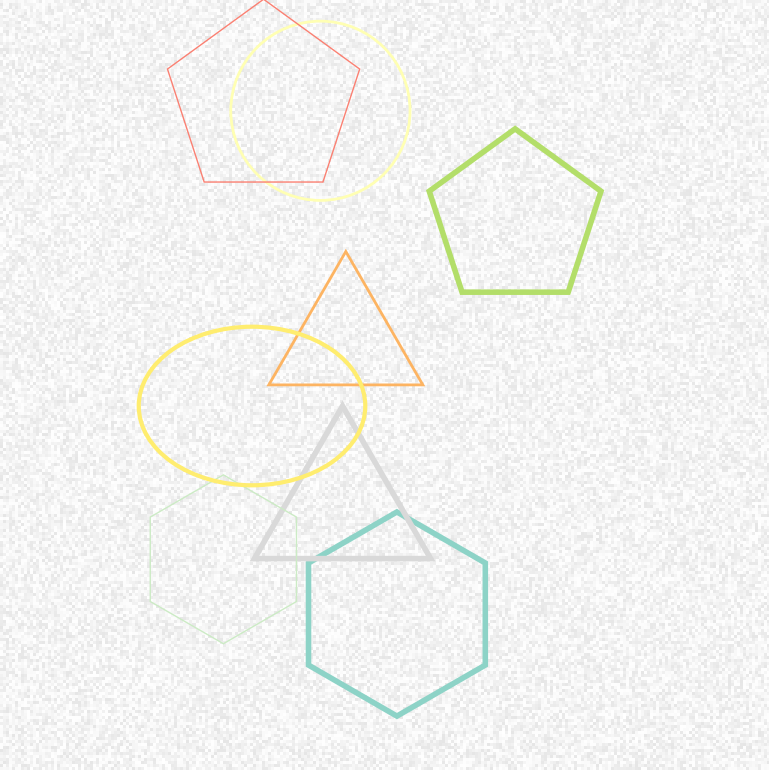[{"shape": "hexagon", "thickness": 2, "radius": 0.66, "center": [0.515, 0.203]}, {"shape": "circle", "thickness": 1, "radius": 0.58, "center": [0.416, 0.856]}, {"shape": "pentagon", "thickness": 0.5, "radius": 0.66, "center": [0.342, 0.87]}, {"shape": "triangle", "thickness": 1, "radius": 0.58, "center": [0.449, 0.558]}, {"shape": "pentagon", "thickness": 2, "radius": 0.59, "center": [0.669, 0.715]}, {"shape": "triangle", "thickness": 2, "radius": 0.66, "center": [0.445, 0.341]}, {"shape": "hexagon", "thickness": 0.5, "radius": 0.55, "center": [0.29, 0.274]}, {"shape": "oval", "thickness": 1.5, "radius": 0.74, "center": [0.327, 0.473]}]